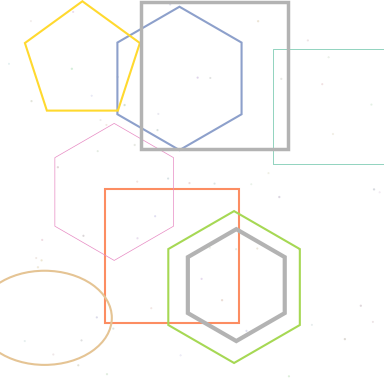[{"shape": "square", "thickness": 0.5, "radius": 0.75, "center": [0.858, 0.724]}, {"shape": "square", "thickness": 1.5, "radius": 0.87, "center": [0.446, 0.336]}, {"shape": "hexagon", "thickness": 1.5, "radius": 0.93, "center": [0.466, 0.796]}, {"shape": "hexagon", "thickness": 0.5, "radius": 0.89, "center": [0.297, 0.502]}, {"shape": "hexagon", "thickness": 1.5, "radius": 0.99, "center": [0.608, 0.254]}, {"shape": "pentagon", "thickness": 1.5, "radius": 0.78, "center": [0.214, 0.84]}, {"shape": "oval", "thickness": 1.5, "radius": 0.87, "center": [0.116, 0.175]}, {"shape": "hexagon", "thickness": 3, "radius": 0.73, "center": [0.614, 0.259]}, {"shape": "square", "thickness": 2.5, "radius": 0.95, "center": [0.557, 0.803]}]